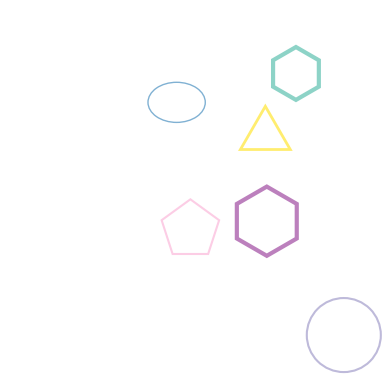[{"shape": "hexagon", "thickness": 3, "radius": 0.34, "center": [0.769, 0.809]}, {"shape": "circle", "thickness": 1.5, "radius": 0.48, "center": [0.893, 0.13]}, {"shape": "oval", "thickness": 1, "radius": 0.37, "center": [0.459, 0.734]}, {"shape": "pentagon", "thickness": 1.5, "radius": 0.39, "center": [0.494, 0.404]}, {"shape": "hexagon", "thickness": 3, "radius": 0.45, "center": [0.693, 0.425]}, {"shape": "triangle", "thickness": 2, "radius": 0.37, "center": [0.689, 0.649]}]